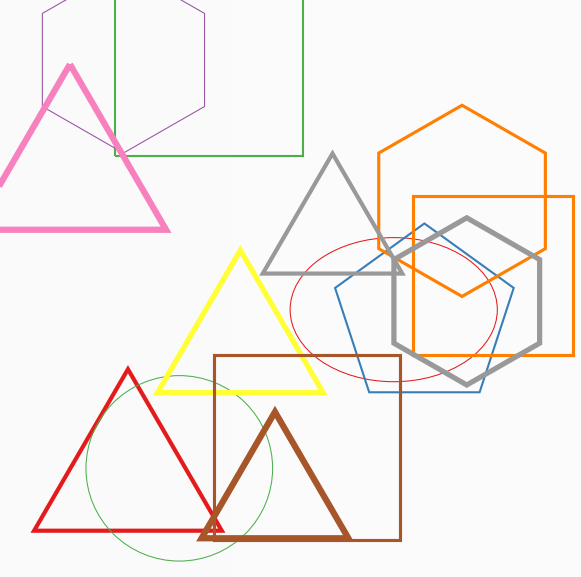[{"shape": "triangle", "thickness": 2, "radius": 0.93, "center": [0.22, 0.173]}, {"shape": "oval", "thickness": 0.5, "radius": 0.89, "center": [0.677, 0.463]}, {"shape": "pentagon", "thickness": 1, "radius": 0.81, "center": [0.73, 0.451]}, {"shape": "circle", "thickness": 0.5, "radius": 0.8, "center": [0.308, 0.188]}, {"shape": "square", "thickness": 1, "radius": 0.81, "center": [0.36, 0.891]}, {"shape": "hexagon", "thickness": 0.5, "radius": 0.81, "center": [0.212, 0.895]}, {"shape": "square", "thickness": 1.5, "radius": 0.69, "center": [0.848, 0.523]}, {"shape": "hexagon", "thickness": 1.5, "radius": 0.83, "center": [0.795, 0.651]}, {"shape": "triangle", "thickness": 2.5, "radius": 0.82, "center": [0.413, 0.401]}, {"shape": "triangle", "thickness": 3, "radius": 0.73, "center": [0.473, 0.14]}, {"shape": "square", "thickness": 1.5, "radius": 0.8, "center": [0.529, 0.224]}, {"shape": "triangle", "thickness": 3, "radius": 0.96, "center": [0.12, 0.697]}, {"shape": "triangle", "thickness": 2, "radius": 0.69, "center": [0.572, 0.595]}, {"shape": "hexagon", "thickness": 2.5, "radius": 0.72, "center": [0.803, 0.477]}]